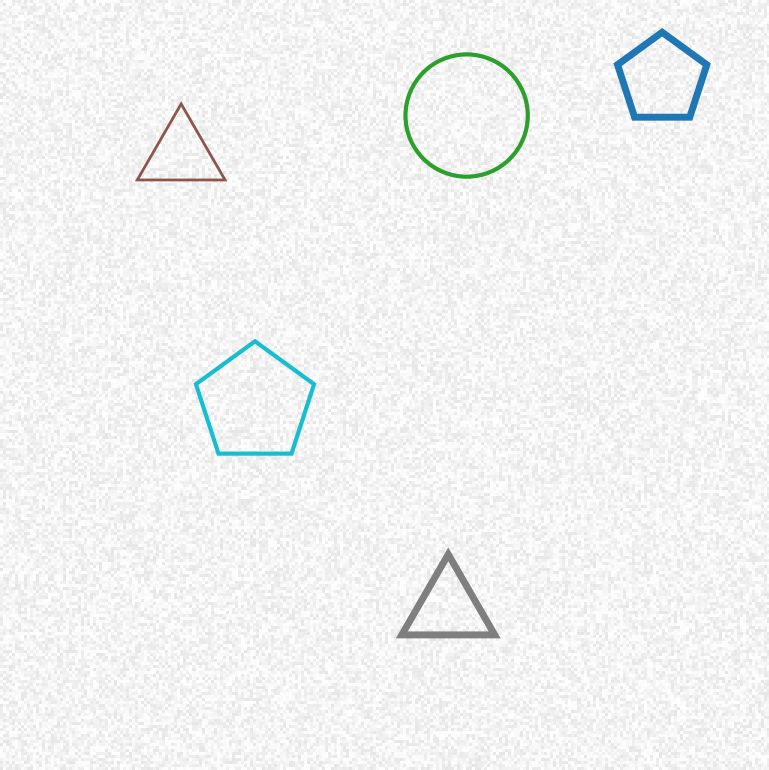[{"shape": "pentagon", "thickness": 2.5, "radius": 0.3, "center": [0.86, 0.897]}, {"shape": "circle", "thickness": 1.5, "radius": 0.4, "center": [0.606, 0.85]}, {"shape": "triangle", "thickness": 1, "radius": 0.33, "center": [0.235, 0.799]}, {"shape": "triangle", "thickness": 2.5, "radius": 0.35, "center": [0.582, 0.21]}, {"shape": "pentagon", "thickness": 1.5, "radius": 0.4, "center": [0.331, 0.476]}]